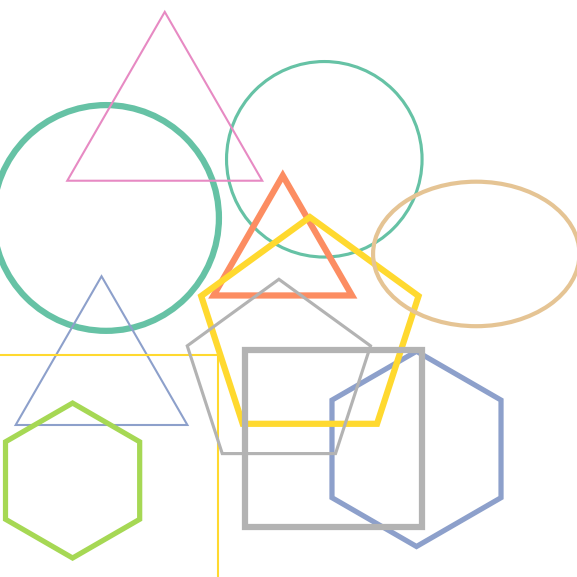[{"shape": "circle", "thickness": 3, "radius": 0.98, "center": [0.184, 0.622]}, {"shape": "circle", "thickness": 1.5, "radius": 0.85, "center": [0.562, 0.723]}, {"shape": "triangle", "thickness": 3, "radius": 0.69, "center": [0.49, 0.557]}, {"shape": "triangle", "thickness": 1, "radius": 0.86, "center": [0.176, 0.349]}, {"shape": "hexagon", "thickness": 2.5, "radius": 0.84, "center": [0.721, 0.222]}, {"shape": "triangle", "thickness": 1, "radius": 0.97, "center": [0.285, 0.784]}, {"shape": "hexagon", "thickness": 2.5, "radius": 0.67, "center": [0.126, 0.167]}, {"shape": "square", "thickness": 1, "radius": 0.97, "center": [0.183, 0.191]}, {"shape": "pentagon", "thickness": 3, "radius": 0.99, "center": [0.537, 0.425]}, {"shape": "oval", "thickness": 2, "radius": 0.89, "center": [0.825, 0.559]}, {"shape": "square", "thickness": 3, "radius": 0.77, "center": [0.578, 0.239]}, {"shape": "pentagon", "thickness": 1.5, "radius": 0.83, "center": [0.483, 0.349]}]